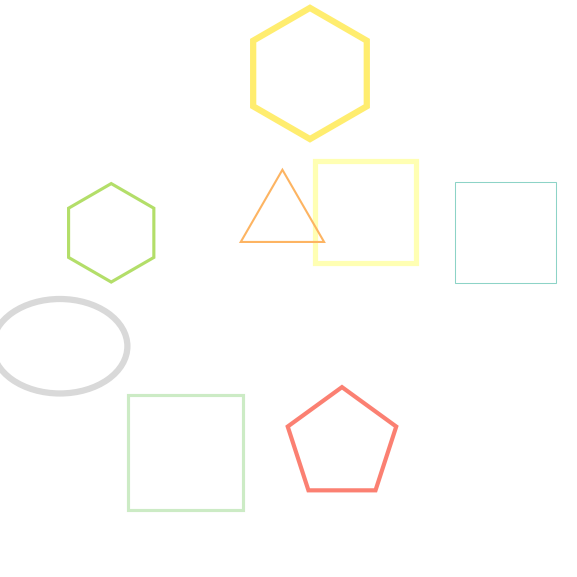[{"shape": "square", "thickness": 0.5, "radius": 0.44, "center": [0.875, 0.596]}, {"shape": "square", "thickness": 2.5, "radius": 0.44, "center": [0.633, 0.632]}, {"shape": "pentagon", "thickness": 2, "radius": 0.49, "center": [0.592, 0.23]}, {"shape": "triangle", "thickness": 1, "radius": 0.42, "center": [0.489, 0.622]}, {"shape": "hexagon", "thickness": 1.5, "radius": 0.43, "center": [0.193, 0.596]}, {"shape": "oval", "thickness": 3, "radius": 0.58, "center": [0.104, 0.4]}, {"shape": "square", "thickness": 1.5, "radius": 0.5, "center": [0.322, 0.216]}, {"shape": "hexagon", "thickness": 3, "radius": 0.57, "center": [0.537, 0.872]}]